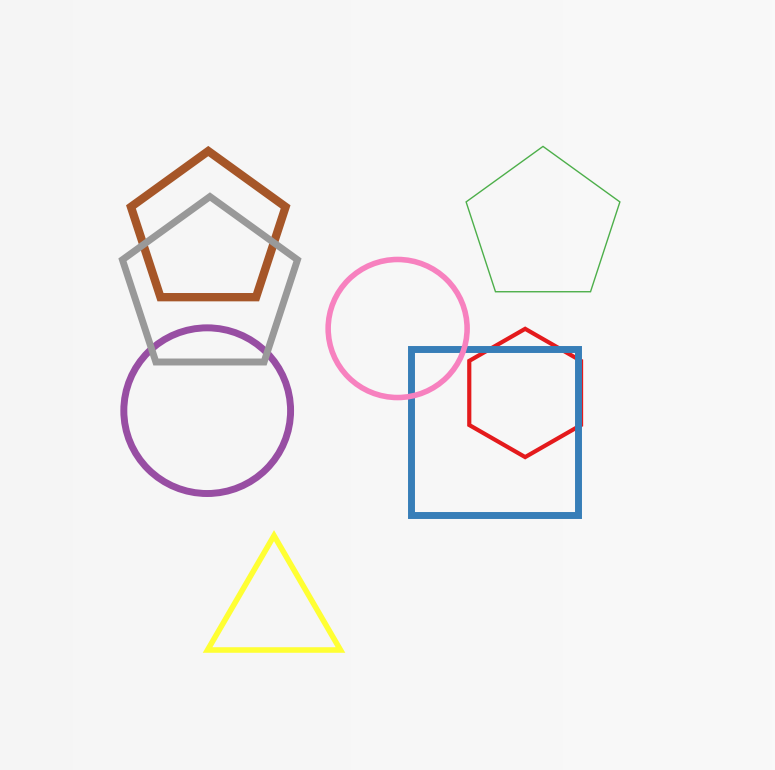[{"shape": "hexagon", "thickness": 1.5, "radius": 0.42, "center": [0.678, 0.49]}, {"shape": "square", "thickness": 2.5, "radius": 0.54, "center": [0.638, 0.439]}, {"shape": "pentagon", "thickness": 0.5, "radius": 0.52, "center": [0.701, 0.706]}, {"shape": "circle", "thickness": 2.5, "radius": 0.54, "center": [0.267, 0.467]}, {"shape": "triangle", "thickness": 2, "radius": 0.5, "center": [0.354, 0.205]}, {"shape": "pentagon", "thickness": 3, "radius": 0.52, "center": [0.269, 0.699]}, {"shape": "circle", "thickness": 2, "radius": 0.45, "center": [0.513, 0.573]}, {"shape": "pentagon", "thickness": 2.5, "radius": 0.59, "center": [0.271, 0.626]}]